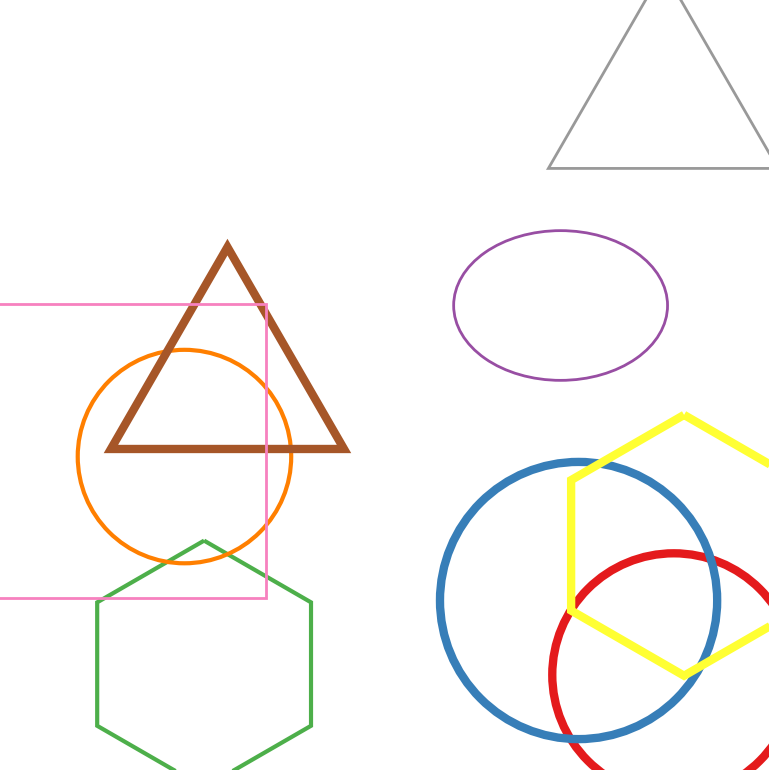[{"shape": "circle", "thickness": 3, "radius": 0.79, "center": [0.875, 0.124]}, {"shape": "circle", "thickness": 3, "radius": 0.9, "center": [0.751, 0.22]}, {"shape": "hexagon", "thickness": 1.5, "radius": 0.8, "center": [0.265, 0.138]}, {"shape": "oval", "thickness": 1, "radius": 0.69, "center": [0.728, 0.603]}, {"shape": "circle", "thickness": 1.5, "radius": 0.69, "center": [0.24, 0.407]}, {"shape": "hexagon", "thickness": 3, "radius": 0.85, "center": [0.888, 0.292]}, {"shape": "triangle", "thickness": 3, "radius": 0.87, "center": [0.295, 0.504]}, {"shape": "square", "thickness": 1, "radius": 0.96, "center": [0.154, 0.414]}, {"shape": "triangle", "thickness": 1, "radius": 0.86, "center": [0.861, 0.867]}]